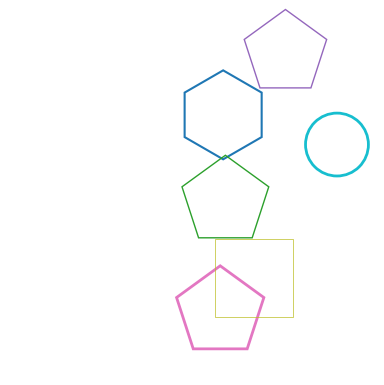[{"shape": "hexagon", "thickness": 1.5, "radius": 0.58, "center": [0.58, 0.702]}, {"shape": "pentagon", "thickness": 1, "radius": 0.59, "center": [0.585, 0.478]}, {"shape": "pentagon", "thickness": 1, "radius": 0.56, "center": [0.741, 0.863]}, {"shape": "pentagon", "thickness": 2, "radius": 0.6, "center": [0.572, 0.19]}, {"shape": "square", "thickness": 0.5, "radius": 0.5, "center": [0.66, 0.279]}, {"shape": "circle", "thickness": 2, "radius": 0.41, "center": [0.875, 0.625]}]